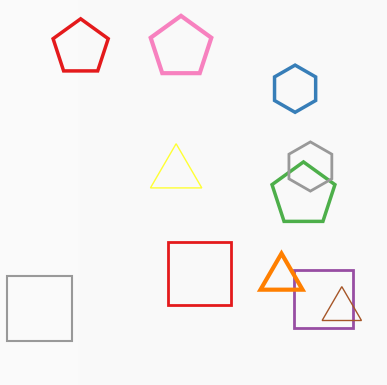[{"shape": "square", "thickness": 2, "radius": 0.41, "center": [0.515, 0.29]}, {"shape": "pentagon", "thickness": 2.5, "radius": 0.37, "center": [0.208, 0.876]}, {"shape": "hexagon", "thickness": 2.5, "radius": 0.31, "center": [0.762, 0.77]}, {"shape": "pentagon", "thickness": 2.5, "radius": 0.43, "center": [0.783, 0.494]}, {"shape": "square", "thickness": 2, "radius": 0.38, "center": [0.836, 0.223]}, {"shape": "triangle", "thickness": 3, "radius": 0.31, "center": [0.726, 0.279]}, {"shape": "triangle", "thickness": 1, "radius": 0.38, "center": [0.455, 0.55]}, {"shape": "triangle", "thickness": 1, "radius": 0.29, "center": [0.882, 0.197]}, {"shape": "pentagon", "thickness": 3, "radius": 0.41, "center": [0.467, 0.877]}, {"shape": "hexagon", "thickness": 2, "radius": 0.32, "center": [0.801, 0.568]}, {"shape": "square", "thickness": 1.5, "radius": 0.42, "center": [0.103, 0.199]}]